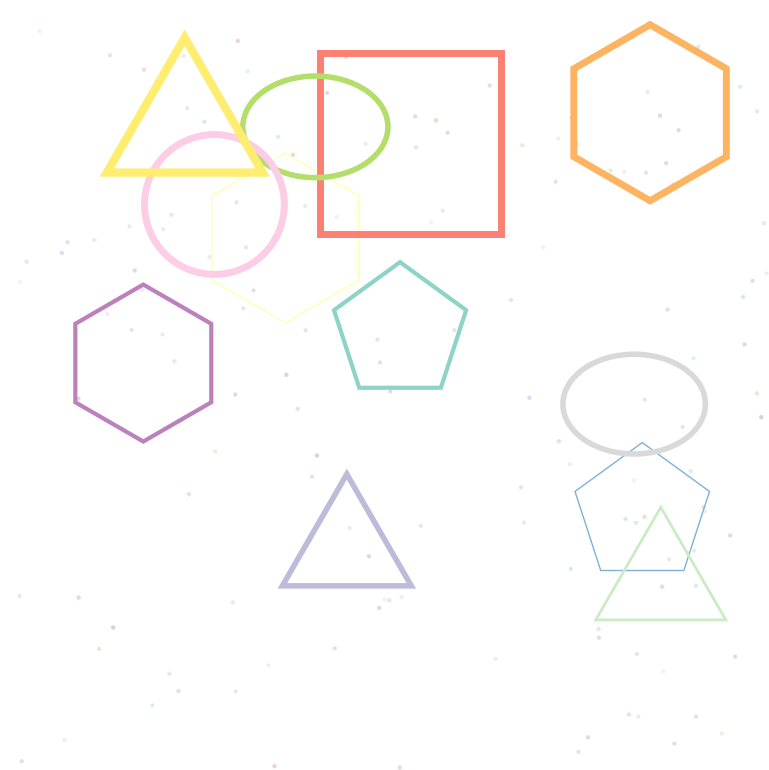[{"shape": "pentagon", "thickness": 1.5, "radius": 0.45, "center": [0.52, 0.569]}, {"shape": "hexagon", "thickness": 0.5, "radius": 0.55, "center": [0.371, 0.691]}, {"shape": "triangle", "thickness": 2, "radius": 0.48, "center": [0.45, 0.287]}, {"shape": "square", "thickness": 2.5, "radius": 0.59, "center": [0.533, 0.814]}, {"shape": "pentagon", "thickness": 0.5, "radius": 0.46, "center": [0.834, 0.333]}, {"shape": "hexagon", "thickness": 2.5, "radius": 0.57, "center": [0.844, 0.854]}, {"shape": "oval", "thickness": 2, "radius": 0.47, "center": [0.41, 0.835]}, {"shape": "circle", "thickness": 2.5, "radius": 0.45, "center": [0.278, 0.734]}, {"shape": "oval", "thickness": 2, "radius": 0.46, "center": [0.824, 0.475]}, {"shape": "hexagon", "thickness": 1.5, "radius": 0.51, "center": [0.186, 0.529]}, {"shape": "triangle", "thickness": 1, "radius": 0.49, "center": [0.858, 0.244]}, {"shape": "triangle", "thickness": 3, "radius": 0.58, "center": [0.24, 0.834]}]